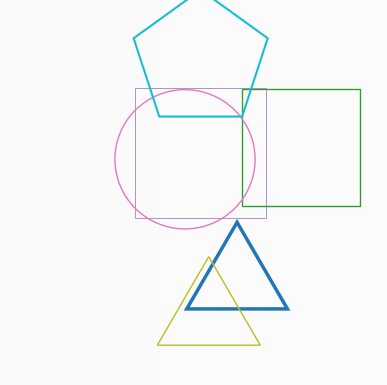[{"shape": "triangle", "thickness": 2.5, "radius": 0.75, "center": [0.612, 0.273]}, {"shape": "square", "thickness": 1, "radius": 0.76, "center": [0.776, 0.617]}, {"shape": "square", "thickness": 0.5, "radius": 0.84, "center": [0.518, 0.602]}, {"shape": "circle", "thickness": 1, "radius": 0.9, "center": [0.477, 0.586]}, {"shape": "triangle", "thickness": 1, "radius": 0.77, "center": [0.539, 0.18]}, {"shape": "pentagon", "thickness": 1.5, "radius": 0.91, "center": [0.518, 0.844]}]